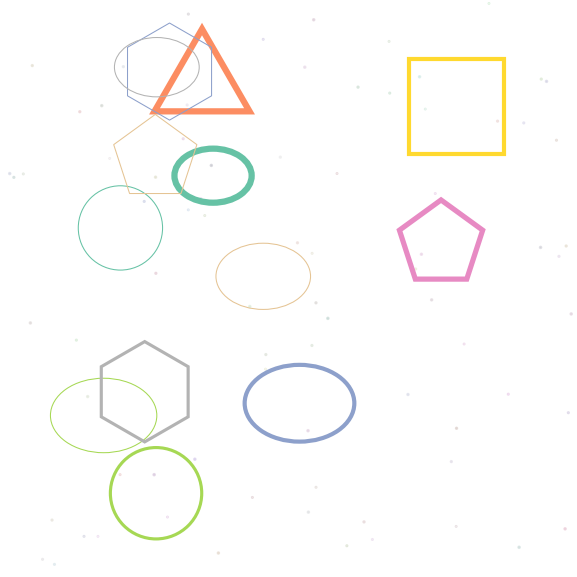[{"shape": "oval", "thickness": 3, "radius": 0.33, "center": [0.369, 0.695]}, {"shape": "circle", "thickness": 0.5, "radius": 0.36, "center": [0.209, 0.604]}, {"shape": "triangle", "thickness": 3, "radius": 0.48, "center": [0.35, 0.854]}, {"shape": "hexagon", "thickness": 0.5, "radius": 0.42, "center": [0.294, 0.875]}, {"shape": "oval", "thickness": 2, "radius": 0.47, "center": [0.519, 0.301]}, {"shape": "pentagon", "thickness": 2.5, "radius": 0.38, "center": [0.764, 0.577]}, {"shape": "circle", "thickness": 1.5, "radius": 0.4, "center": [0.27, 0.145]}, {"shape": "oval", "thickness": 0.5, "radius": 0.46, "center": [0.179, 0.28]}, {"shape": "square", "thickness": 2, "radius": 0.41, "center": [0.79, 0.814]}, {"shape": "pentagon", "thickness": 0.5, "radius": 0.38, "center": [0.269, 0.725]}, {"shape": "oval", "thickness": 0.5, "radius": 0.41, "center": [0.456, 0.521]}, {"shape": "oval", "thickness": 0.5, "radius": 0.37, "center": [0.272, 0.883]}, {"shape": "hexagon", "thickness": 1.5, "radius": 0.43, "center": [0.251, 0.321]}]